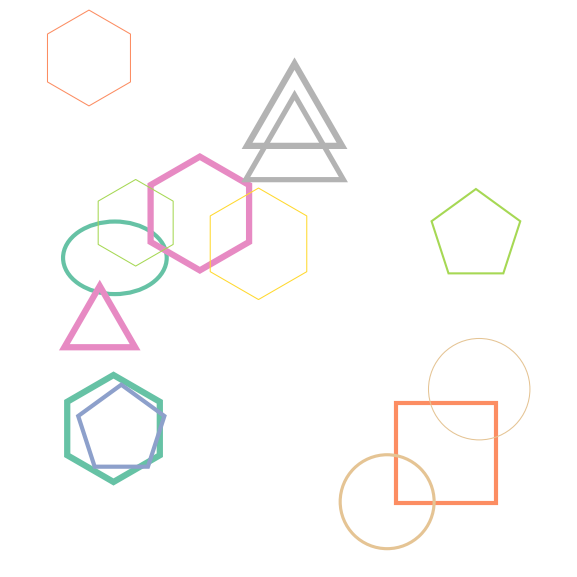[{"shape": "oval", "thickness": 2, "radius": 0.45, "center": [0.199, 0.553]}, {"shape": "hexagon", "thickness": 3, "radius": 0.46, "center": [0.197, 0.257]}, {"shape": "square", "thickness": 2, "radius": 0.43, "center": [0.772, 0.214]}, {"shape": "hexagon", "thickness": 0.5, "radius": 0.41, "center": [0.154, 0.899]}, {"shape": "pentagon", "thickness": 2, "radius": 0.39, "center": [0.21, 0.254]}, {"shape": "hexagon", "thickness": 3, "radius": 0.49, "center": [0.346, 0.629]}, {"shape": "triangle", "thickness": 3, "radius": 0.35, "center": [0.173, 0.433]}, {"shape": "hexagon", "thickness": 0.5, "radius": 0.37, "center": [0.235, 0.613]}, {"shape": "pentagon", "thickness": 1, "radius": 0.4, "center": [0.824, 0.591]}, {"shape": "hexagon", "thickness": 0.5, "radius": 0.48, "center": [0.448, 0.577]}, {"shape": "circle", "thickness": 0.5, "radius": 0.44, "center": [0.83, 0.325]}, {"shape": "circle", "thickness": 1.5, "radius": 0.41, "center": [0.67, 0.13]}, {"shape": "triangle", "thickness": 3, "radius": 0.47, "center": [0.51, 0.794]}, {"shape": "triangle", "thickness": 2.5, "radius": 0.49, "center": [0.51, 0.737]}]